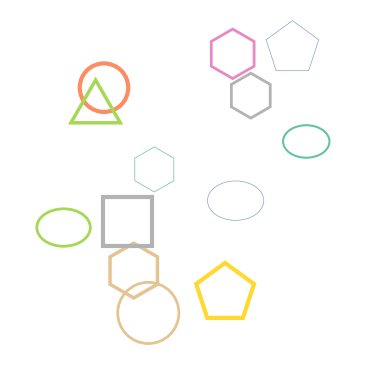[{"shape": "hexagon", "thickness": 0.5, "radius": 0.29, "center": [0.401, 0.56]}, {"shape": "oval", "thickness": 1.5, "radius": 0.3, "center": [0.795, 0.633]}, {"shape": "circle", "thickness": 3, "radius": 0.31, "center": [0.27, 0.772]}, {"shape": "pentagon", "thickness": 0.5, "radius": 0.36, "center": [0.76, 0.875]}, {"shape": "oval", "thickness": 0.5, "radius": 0.37, "center": [0.612, 0.479]}, {"shape": "hexagon", "thickness": 2, "radius": 0.32, "center": [0.604, 0.86]}, {"shape": "oval", "thickness": 2, "radius": 0.35, "center": [0.165, 0.409]}, {"shape": "triangle", "thickness": 2.5, "radius": 0.37, "center": [0.248, 0.718]}, {"shape": "pentagon", "thickness": 3, "radius": 0.39, "center": [0.585, 0.238]}, {"shape": "hexagon", "thickness": 2.5, "radius": 0.36, "center": [0.347, 0.297]}, {"shape": "circle", "thickness": 2, "radius": 0.4, "center": [0.385, 0.187]}, {"shape": "hexagon", "thickness": 2, "radius": 0.29, "center": [0.651, 0.752]}, {"shape": "square", "thickness": 3, "radius": 0.32, "center": [0.331, 0.425]}]